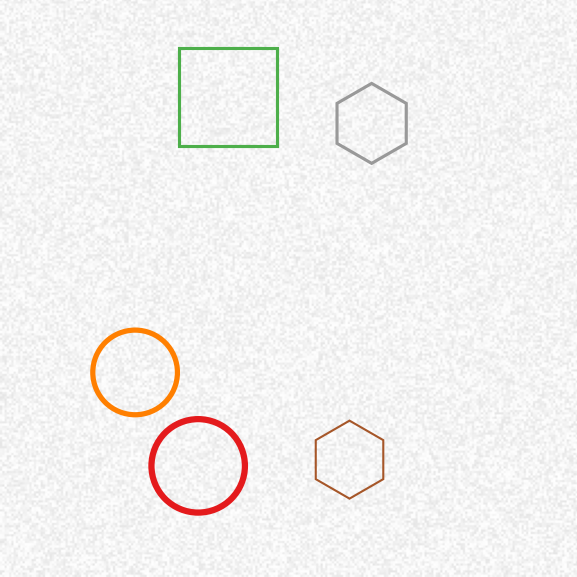[{"shape": "circle", "thickness": 3, "radius": 0.4, "center": [0.343, 0.192]}, {"shape": "square", "thickness": 1.5, "radius": 0.43, "center": [0.394, 0.832]}, {"shape": "circle", "thickness": 2.5, "radius": 0.37, "center": [0.234, 0.354]}, {"shape": "hexagon", "thickness": 1, "radius": 0.34, "center": [0.605, 0.203]}, {"shape": "hexagon", "thickness": 1.5, "radius": 0.35, "center": [0.644, 0.785]}]